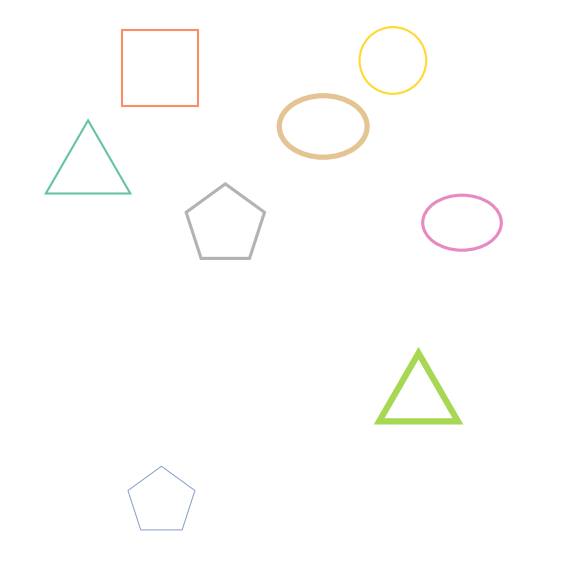[{"shape": "triangle", "thickness": 1, "radius": 0.42, "center": [0.153, 0.706]}, {"shape": "square", "thickness": 1, "radius": 0.33, "center": [0.277, 0.881]}, {"shape": "pentagon", "thickness": 0.5, "radius": 0.3, "center": [0.28, 0.131]}, {"shape": "oval", "thickness": 1.5, "radius": 0.34, "center": [0.8, 0.613]}, {"shape": "triangle", "thickness": 3, "radius": 0.39, "center": [0.725, 0.309]}, {"shape": "circle", "thickness": 1, "radius": 0.29, "center": [0.68, 0.894]}, {"shape": "oval", "thickness": 2.5, "radius": 0.38, "center": [0.56, 0.78]}, {"shape": "pentagon", "thickness": 1.5, "radius": 0.36, "center": [0.39, 0.609]}]